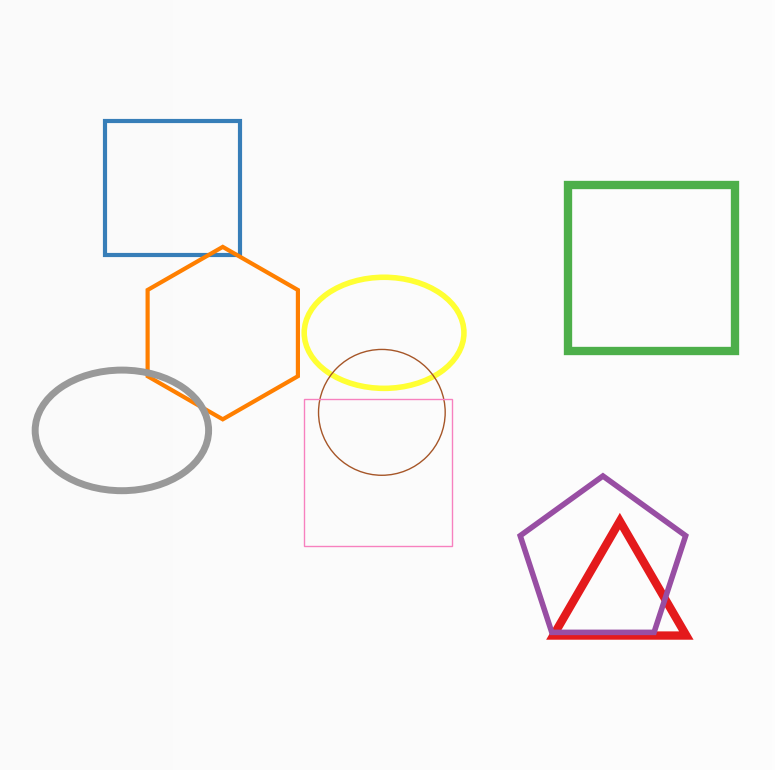[{"shape": "triangle", "thickness": 3, "radius": 0.5, "center": [0.8, 0.224]}, {"shape": "square", "thickness": 1.5, "radius": 0.44, "center": [0.223, 0.756]}, {"shape": "square", "thickness": 3, "radius": 0.54, "center": [0.841, 0.652]}, {"shape": "pentagon", "thickness": 2, "radius": 0.56, "center": [0.778, 0.27]}, {"shape": "hexagon", "thickness": 1.5, "radius": 0.56, "center": [0.287, 0.567]}, {"shape": "oval", "thickness": 2, "radius": 0.52, "center": [0.496, 0.568]}, {"shape": "circle", "thickness": 0.5, "radius": 0.41, "center": [0.493, 0.464]}, {"shape": "square", "thickness": 0.5, "radius": 0.48, "center": [0.488, 0.386]}, {"shape": "oval", "thickness": 2.5, "radius": 0.56, "center": [0.157, 0.441]}]